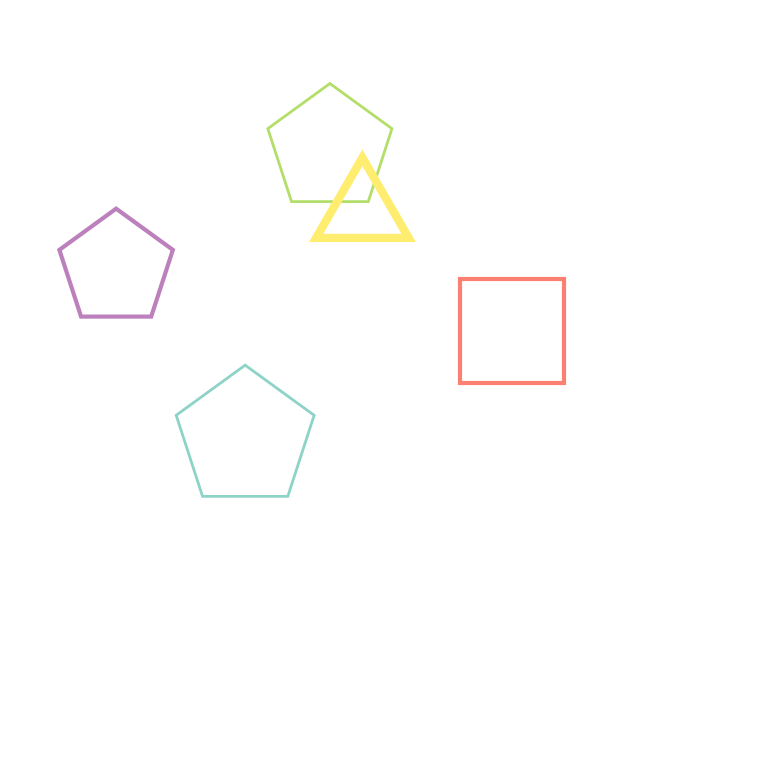[{"shape": "pentagon", "thickness": 1, "radius": 0.47, "center": [0.318, 0.432]}, {"shape": "square", "thickness": 1.5, "radius": 0.34, "center": [0.665, 0.57]}, {"shape": "pentagon", "thickness": 1, "radius": 0.42, "center": [0.428, 0.807]}, {"shape": "pentagon", "thickness": 1.5, "radius": 0.39, "center": [0.151, 0.652]}, {"shape": "triangle", "thickness": 3, "radius": 0.35, "center": [0.471, 0.726]}]